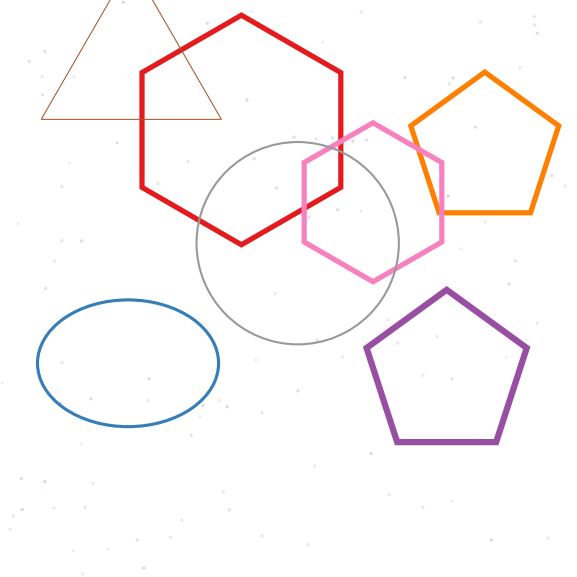[{"shape": "hexagon", "thickness": 2.5, "radius": 0.99, "center": [0.418, 0.774]}, {"shape": "oval", "thickness": 1.5, "radius": 0.78, "center": [0.222, 0.37]}, {"shape": "pentagon", "thickness": 3, "radius": 0.73, "center": [0.773, 0.352]}, {"shape": "pentagon", "thickness": 2.5, "radius": 0.67, "center": [0.839, 0.74]}, {"shape": "triangle", "thickness": 0.5, "radius": 0.9, "center": [0.227, 0.883]}, {"shape": "hexagon", "thickness": 2.5, "radius": 0.69, "center": [0.646, 0.649]}, {"shape": "circle", "thickness": 1, "radius": 0.88, "center": [0.515, 0.578]}]